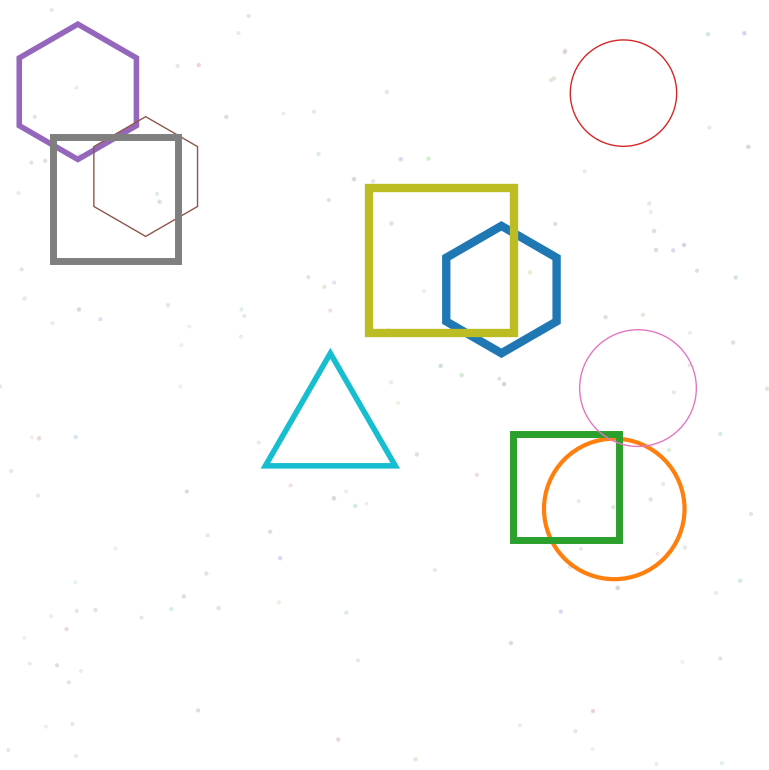[{"shape": "hexagon", "thickness": 3, "radius": 0.41, "center": [0.651, 0.624]}, {"shape": "circle", "thickness": 1.5, "radius": 0.46, "center": [0.798, 0.339]}, {"shape": "square", "thickness": 2.5, "radius": 0.35, "center": [0.735, 0.367]}, {"shape": "circle", "thickness": 0.5, "radius": 0.35, "center": [0.81, 0.879]}, {"shape": "hexagon", "thickness": 2, "radius": 0.44, "center": [0.101, 0.881]}, {"shape": "hexagon", "thickness": 0.5, "radius": 0.39, "center": [0.189, 0.771]}, {"shape": "circle", "thickness": 0.5, "radius": 0.38, "center": [0.829, 0.496]}, {"shape": "square", "thickness": 2.5, "radius": 0.4, "center": [0.15, 0.741]}, {"shape": "square", "thickness": 3, "radius": 0.47, "center": [0.573, 0.662]}, {"shape": "triangle", "thickness": 2, "radius": 0.49, "center": [0.429, 0.444]}]